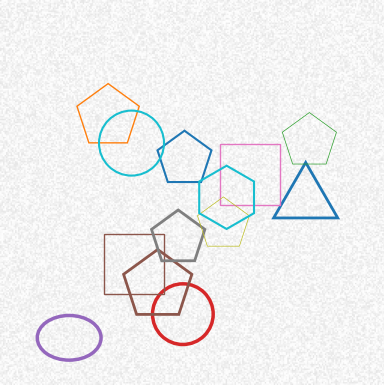[{"shape": "triangle", "thickness": 2, "radius": 0.48, "center": [0.794, 0.482]}, {"shape": "pentagon", "thickness": 1.5, "radius": 0.37, "center": [0.479, 0.587]}, {"shape": "pentagon", "thickness": 1, "radius": 0.43, "center": [0.281, 0.698]}, {"shape": "pentagon", "thickness": 0.5, "radius": 0.37, "center": [0.804, 0.634]}, {"shape": "circle", "thickness": 2.5, "radius": 0.39, "center": [0.475, 0.184]}, {"shape": "oval", "thickness": 2.5, "radius": 0.41, "center": [0.18, 0.123]}, {"shape": "pentagon", "thickness": 2, "radius": 0.47, "center": [0.41, 0.259]}, {"shape": "square", "thickness": 1, "radius": 0.39, "center": [0.347, 0.313]}, {"shape": "square", "thickness": 1, "radius": 0.4, "center": [0.649, 0.547]}, {"shape": "pentagon", "thickness": 2, "radius": 0.36, "center": [0.463, 0.382]}, {"shape": "pentagon", "thickness": 0.5, "radius": 0.35, "center": [0.58, 0.418]}, {"shape": "circle", "thickness": 1.5, "radius": 0.42, "center": [0.342, 0.628]}, {"shape": "hexagon", "thickness": 1.5, "radius": 0.41, "center": [0.589, 0.487]}]